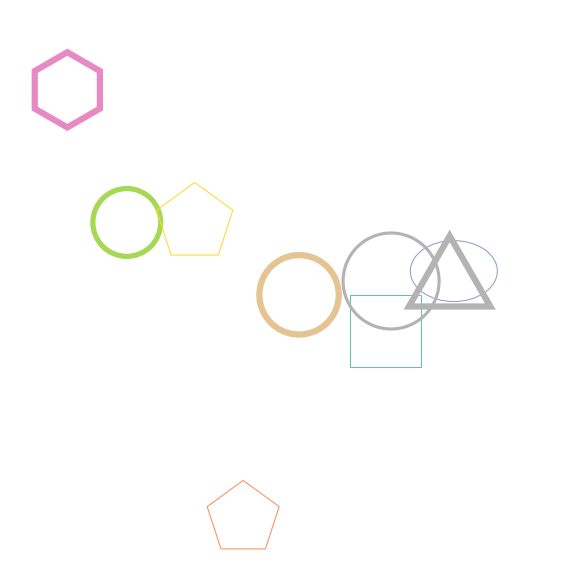[{"shape": "square", "thickness": 0.5, "radius": 0.31, "center": [0.667, 0.426]}, {"shape": "pentagon", "thickness": 0.5, "radius": 0.33, "center": [0.421, 0.102]}, {"shape": "oval", "thickness": 0.5, "radius": 0.38, "center": [0.786, 0.53]}, {"shape": "hexagon", "thickness": 3, "radius": 0.33, "center": [0.117, 0.844]}, {"shape": "circle", "thickness": 2.5, "radius": 0.29, "center": [0.22, 0.614]}, {"shape": "pentagon", "thickness": 0.5, "radius": 0.35, "center": [0.337, 0.614]}, {"shape": "circle", "thickness": 3, "radius": 0.34, "center": [0.518, 0.489]}, {"shape": "triangle", "thickness": 3, "radius": 0.41, "center": [0.779, 0.509]}, {"shape": "circle", "thickness": 1.5, "radius": 0.42, "center": [0.677, 0.513]}]